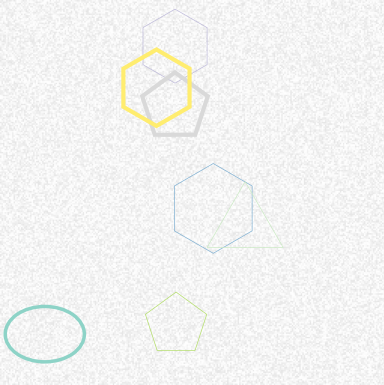[{"shape": "oval", "thickness": 2.5, "radius": 0.51, "center": [0.116, 0.132]}, {"shape": "hexagon", "thickness": 0.5, "radius": 0.48, "center": [0.455, 0.88]}, {"shape": "hexagon", "thickness": 0.5, "radius": 0.58, "center": [0.554, 0.459]}, {"shape": "pentagon", "thickness": 0.5, "radius": 0.42, "center": [0.457, 0.158]}, {"shape": "pentagon", "thickness": 3, "radius": 0.45, "center": [0.454, 0.722]}, {"shape": "triangle", "thickness": 0.5, "radius": 0.57, "center": [0.637, 0.414]}, {"shape": "hexagon", "thickness": 3, "radius": 0.5, "center": [0.406, 0.772]}]